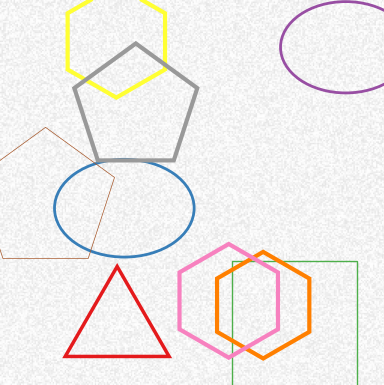[{"shape": "triangle", "thickness": 2.5, "radius": 0.78, "center": [0.304, 0.152]}, {"shape": "oval", "thickness": 2, "radius": 0.91, "center": [0.323, 0.459]}, {"shape": "square", "thickness": 1, "radius": 0.81, "center": [0.765, 0.158]}, {"shape": "oval", "thickness": 2, "radius": 0.85, "center": [0.898, 0.877]}, {"shape": "hexagon", "thickness": 3, "radius": 0.69, "center": [0.684, 0.207]}, {"shape": "hexagon", "thickness": 3, "radius": 0.73, "center": [0.302, 0.893]}, {"shape": "pentagon", "thickness": 0.5, "radius": 0.94, "center": [0.118, 0.481]}, {"shape": "hexagon", "thickness": 3, "radius": 0.74, "center": [0.594, 0.219]}, {"shape": "pentagon", "thickness": 3, "radius": 0.84, "center": [0.353, 0.719]}]